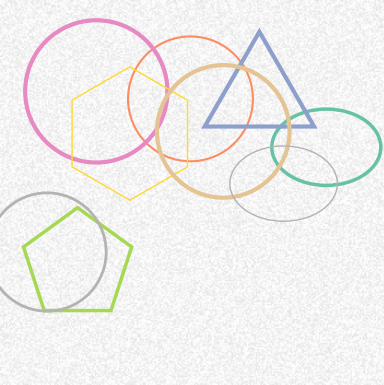[{"shape": "oval", "thickness": 2.5, "radius": 0.71, "center": [0.848, 0.618]}, {"shape": "circle", "thickness": 1.5, "radius": 0.81, "center": [0.495, 0.743]}, {"shape": "triangle", "thickness": 3, "radius": 0.82, "center": [0.674, 0.753]}, {"shape": "circle", "thickness": 3, "radius": 0.92, "center": [0.25, 0.763]}, {"shape": "pentagon", "thickness": 2.5, "radius": 0.74, "center": [0.202, 0.313]}, {"shape": "hexagon", "thickness": 1, "radius": 0.87, "center": [0.337, 0.653]}, {"shape": "circle", "thickness": 3, "radius": 0.86, "center": [0.58, 0.659]}, {"shape": "circle", "thickness": 2, "radius": 0.77, "center": [0.122, 0.345]}, {"shape": "oval", "thickness": 1, "radius": 0.7, "center": [0.737, 0.523]}]